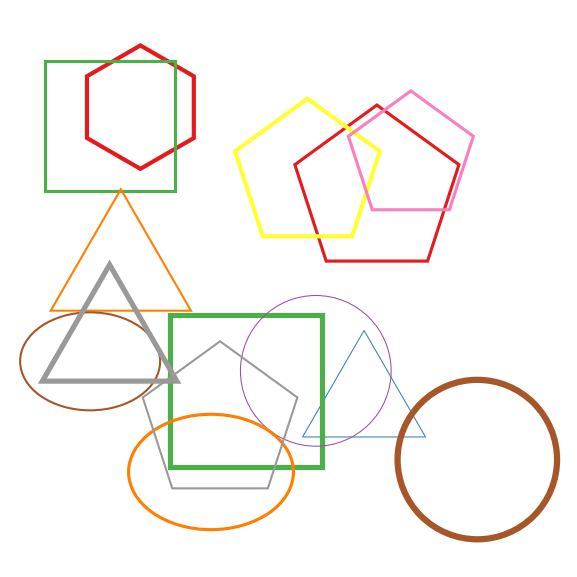[{"shape": "hexagon", "thickness": 2, "radius": 0.53, "center": [0.243, 0.814]}, {"shape": "pentagon", "thickness": 1.5, "radius": 0.75, "center": [0.653, 0.668]}, {"shape": "triangle", "thickness": 0.5, "radius": 0.62, "center": [0.63, 0.304]}, {"shape": "square", "thickness": 1.5, "radius": 0.56, "center": [0.191, 0.782]}, {"shape": "square", "thickness": 2.5, "radius": 0.66, "center": [0.426, 0.322]}, {"shape": "circle", "thickness": 0.5, "radius": 0.65, "center": [0.547, 0.357]}, {"shape": "oval", "thickness": 1.5, "radius": 0.71, "center": [0.365, 0.182]}, {"shape": "triangle", "thickness": 1, "radius": 0.7, "center": [0.209, 0.531]}, {"shape": "pentagon", "thickness": 2, "radius": 0.66, "center": [0.532, 0.697]}, {"shape": "circle", "thickness": 3, "radius": 0.69, "center": [0.827, 0.203]}, {"shape": "oval", "thickness": 1, "radius": 0.61, "center": [0.156, 0.373]}, {"shape": "pentagon", "thickness": 1.5, "radius": 0.57, "center": [0.711, 0.728]}, {"shape": "triangle", "thickness": 2.5, "radius": 0.67, "center": [0.19, 0.406]}, {"shape": "pentagon", "thickness": 1, "radius": 0.7, "center": [0.381, 0.267]}]